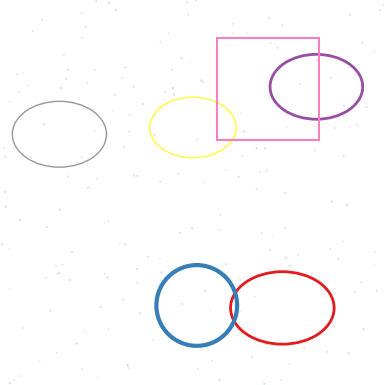[{"shape": "oval", "thickness": 2, "radius": 0.67, "center": [0.733, 0.2]}, {"shape": "circle", "thickness": 3, "radius": 0.52, "center": [0.511, 0.207]}, {"shape": "oval", "thickness": 2, "radius": 0.6, "center": [0.822, 0.775]}, {"shape": "oval", "thickness": 1, "radius": 0.56, "center": [0.501, 0.669]}, {"shape": "square", "thickness": 1.5, "radius": 0.66, "center": [0.697, 0.768]}, {"shape": "oval", "thickness": 1, "radius": 0.61, "center": [0.154, 0.651]}]